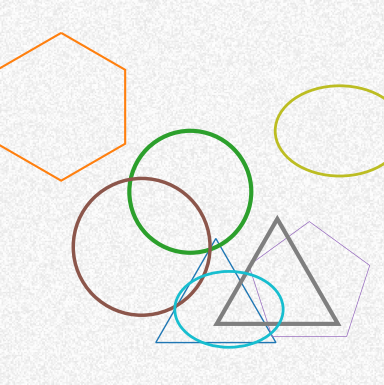[{"shape": "triangle", "thickness": 1, "radius": 0.9, "center": [0.561, 0.2]}, {"shape": "hexagon", "thickness": 1.5, "radius": 0.96, "center": [0.159, 0.723]}, {"shape": "circle", "thickness": 3, "radius": 0.79, "center": [0.494, 0.502]}, {"shape": "pentagon", "thickness": 0.5, "radius": 0.82, "center": [0.803, 0.26]}, {"shape": "circle", "thickness": 2.5, "radius": 0.89, "center": [0.368, 0.359]}, {"shape": "triangle", "thickness": 3, "radius": 0.91, "center": [0.72, 0.25]}, {"shape": "oval", "thickness": 2, "radius": 0.84, "center": [0.882, 0.66]}, {"shape": "oval", "thickness": 2, "radius": 0.7, "center": [0.595, 0.196]}]